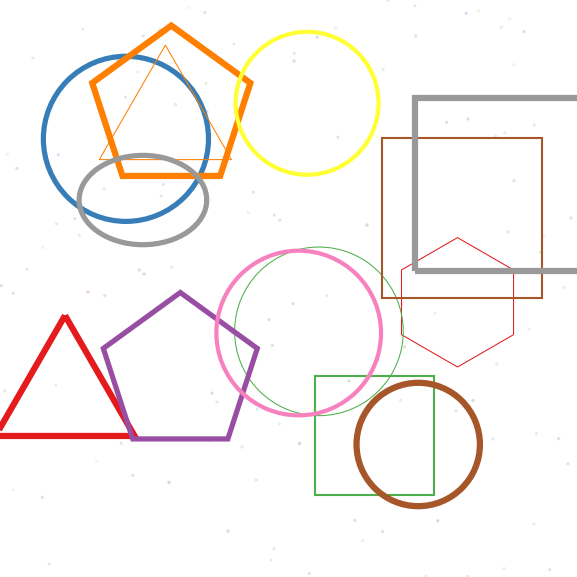[{"shape": "triangle", "thickness": 3, "radius": 0.7, "center": [0.113, 0.314]}, {"shape": "hexagon", "thickness": 0.5, "radius": 0.56, "center": [0.792, 0.476]}, {"shape": "circle", "thickness": 2.5, "radius": 0.71, "center": [0.218, 0.759]}, {"shape": "square", "thickness": 1, "radius": 0.52, "center": [0.649, 0.245]}, {"shape": "circle", "thickness": 0.5, "radius": 0.73, "center": [0.552, 0.425]}, {"shape": "pentagon", "thickness": 2.5, "radius": 0.7, "center": [0.312, 0.352]}, {"shape": "triangle", "thickness": 0.5, "radius": 0.66, "center": [0.286, 0.789]}, {"shape": "pentagon", "thickness": 3, "radius": 0.72, "center": [0.297, 0.811]}, {"shape": "circle", "thickness": 2, "radius": 0.62, "center": [0.532, 0.82]}, {"shape": "circle", "thickness": 3, "radius": 0.53, "center": [0.724, 0.229]}, {"shape": "square", "thickness": 1, "radius": 0.69, "center": [0.8, 0.622]}, {"shape": "circle", "thickness": 2, "radius": 0.71, "center": [0.517, 0.422]}, {"shape": "square", "thickness": 3, "radius": 0.75, "center": [0.868, 0.679]}, {"shape": "oval", "thickness": 2.5, "radius": 0.55, "center": [0.247, 0.653]}]